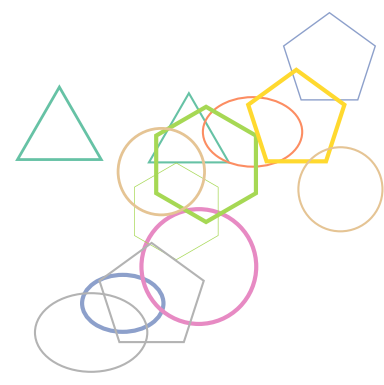[{"shape": "triangle", "thickness": 1.5, "radius": 0.6, "center": [0.491, 0.638]}, {"shape": "triangle", "thickness": 2, "radius": 0.63, "center": [0.154, 0.648]}, {"shape": "oval", "thickness": 1.5, "radius": 0.64, "center": [0.656, 0.657]}, {"shape": "oval", "thickness": 3, "radius": 0.53, "center": [0.319, 0.212]}, {"shape": "pentagon", "thickness": 1, "radius": 0.63, "center": [0.856, 0.842]}, {"shape": "circle", "thickness": 3, "radius": 0.75, "center": [0.516, 0.308]}, {"shape": "hexagon", "thickness": 0.5, "radius": 0.63, "center": [0.458, 0.451]}, {"shape": "hexagon", "thickness": 3, "radius": 0.75, "center": [0.535, 0.573]}, {"shape": "pentagon", "thickness": 3, "radius": 0.66, "center": [0.77, 0.687]}, {"shape": "circle", "thickness": 1.5, "radius": 0.55, "center": [0.884, 0.508]}, {"shape": "circle", "thickness": 2, "radius": 0.56, "center": [0.419, 0.554]}, {"shape": "oval", "thickness": 1.5, "radius": 0.73, "center": [0.237, 0.136]}, {"shape": "pentagon", "thickness": 1.5, "radius": 0.71, "center": [0.394, 0.227]}]